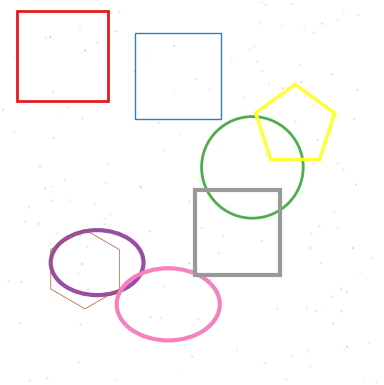[{"shape": "square", "thickness": 2, "radius": 0.59, "center": [0.163, 0.855]}, {"shape": "square", "thickness": 1, "radius": 0.56, "center": [0.463, 0.803]}, {"shape": "circle", "thickness": 2, "radius": 0.66, "center": [0.656, 0.565]}, {"shape": "oval", "thickness": 3, "radius": 0.6, "center": [0.252, 0.318]}, {"shape": "pentagon", "thickness": 2.5, "radius": 0.54, "center": [0.767, 0.673]}, {"shape": "hexagon", "thickness": 0.5, "radius": 0.51, "center": [0.221, 0.301]}, {"shape": "oval", "thickness": 3, "radius": 0.67, "center": [0.437, 0.21]}, {"shape": "square", "thickness": 3, "radius": 0.55, "center": [0.617, 0.396]}]